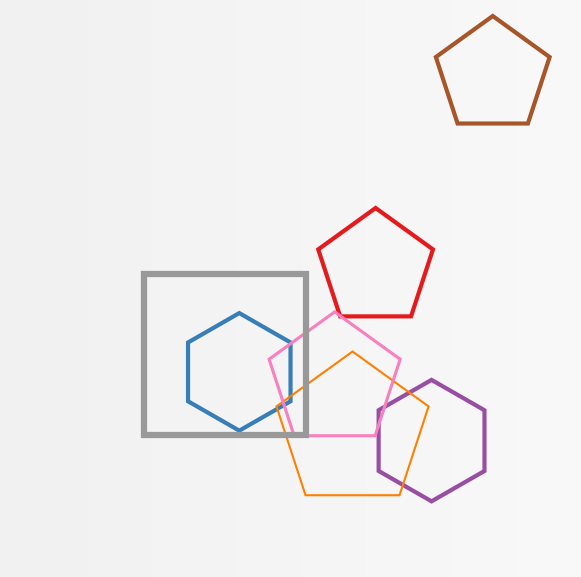[{"shape": "pentagon", "thickness": 2, "radius": 0.52, "center": [0.646, 0.535]}, {"shape": "hexagon", "thickness": 2, "radius": 0.51, "center": [0.412, 0.355]}, {"shape": "hexagon", "thickness": 2, "radius": 0.53, "center": [0.742, 0.236]}, {"shape": "pentagon", "thickness": 1, "radius": 0.69, "center": [0.607, 0.253]}, {"shape": "pentagon", "thickness": 2, "radius": 0.51, "center": [0.848, 0.869]}, {"shape": "pentagon", "thickness": 1.5, "radius": 0.59, "center": [0.576, 0.34]}, {"shape": "square", "thickness": 3, "radius": 0.69, "center": [0.387, 0.385]}]